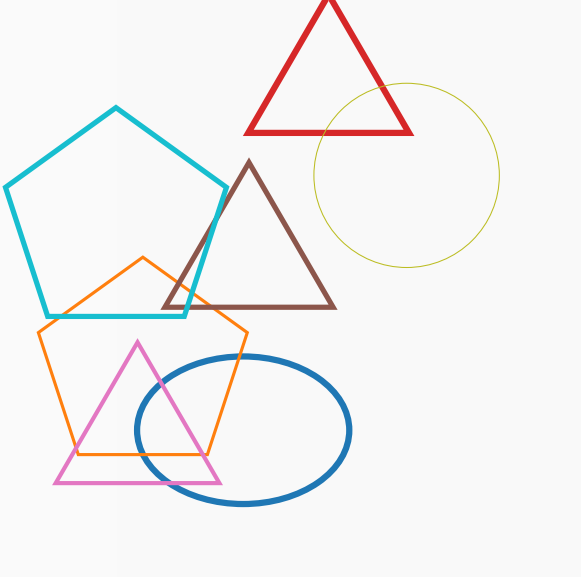[{"shape": "oval", "thickness": 3, "radius": 0.91, "center": [0.418, 0.254]}, {"shape": "pentagon", "thickness": 1.5, "radius": 0.94, "center": [0.246, 0.365]}, {"shape": "triangle", "thickness": 3, "radius": 0.8, "center": [0.565, 0.849]}, {"shape": "triangle", "thickness": 2.5, "radius": 0.84, "center": [0.428, 0.551]}, {"shape": "triangle", "thickness": 2, "radius": 0.81, "center": [0.237, 0.244]}, {"shape": "circle", "thickness": 0.5, "radius": 0.8, "center": [0.7, 0.695]}, {"shape": "pentagon", "thickness": 2.5, "radius": 1.0, "center": [0.2, 0.613]}]